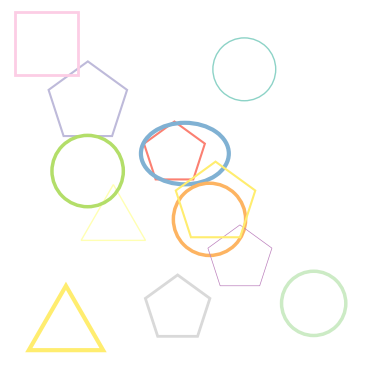[{"shape": "circle", "thickness": 1, "radius": 0.41, "center": [0.635, 0.82]}, {"shape": "triangle", "thickness": 1, "radius": 0.48, "center": [0.294, 0.424]}, {"shape": "pentagon", "thickness": 1.5, "radius": 0.54, "center": [0.228, 0.733]}, {"shape": "pentagon", "thickness": 1.5, "radius": 0.42, "center": [0.453, 0.601]}, {"shape": "oval", "thickness": 3, "radius": 0.57, "center": [0.48, 0.601]}, {"shape": "circle", "thickness": 2.5, "radius": 0.47, "center": [0.544, 0.43]}, {"shape": "circle", "thickness": 2.5, "radius": 0.46, "center": [0.228, 0.556]}, {"shape": "square", "thickness": 2, "radius": 0.41, "center": [0.121, 0.888]}, {"shape": "pentagon", "thickness": 2, "radius": 0.44, "center": [0.461, 0.198]}, {"shape": "pentagon", "thickness": 0.5, "radius": 0.44, "center": [0.623, 0.328]}, {"shape": "circle", "thickness": 2.5, "radius": 0.42, "center": [0.815, 0.212]}, {"shape": "pentagon", "thickness": 1.5, "radius": 0.54, "center": [0.56, 0.472]}, {"shape": "triangle", "thickness": 3, "radius": 0.56, "center": [0.171, 0.146]}]